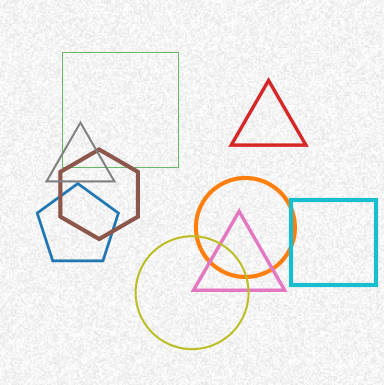[{"shape": "pentagon", "thickness": 2, "radius": 0.55, "center": [0.202, 0.412]}, {"shape": "circle", "thickness": 3, "radius": 0.64, "center": [0.637, 0.409]}, {"shape": "square", "thickness": 0.5, "radius": 0.75, "center": [0.312, 0.716]}, {"shape": "triangle", "thickness": 2.5, "radius": 0.56, "center": [0.698, 0.679]}, {"shape": "hexagon", "thickness": 3, "radius": 0.58, "center": [0.258, 0.495]}, {"shape": "triangle", "thickness": 2.5, "radius": 0.68, "center": [0.621, 0.314]}, {"shape": "triangle", "thickness": 1.5, "radius": 0.51, "center": [0.209, 0.58]}, {"shape": "circle", "thickness": 1.5, "radius": 0.73, "center": [0.499, 0.24]}, {"shape": "square", "thickness": 3, "radius": 0.55, "center": [0.866, 0.371]}]